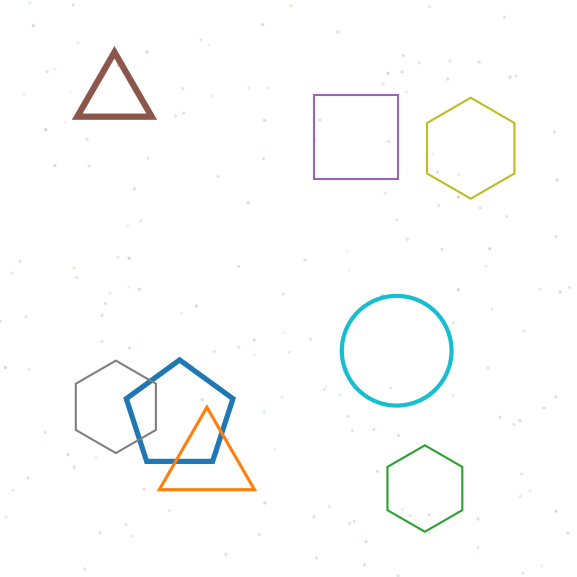[{"shape": "pentagon", "thickness": 2.5, "radius": 0.49, "center": [0.311, 0.279]}, {"shape": "triangle", "thickness": 1.5, "radius": 0.48, "center": [0.358, 0.199]}, {"shape": "hexagon", "thickness": 1, "radius": 0.37, "center": [0.736, 0.153]}, {"shape": "square", "thickness": 1, "radius": 0.37, "center": [0.616, 0.762]}, {"shape": "triangle", "thickness": 3, "radius": 0.37, "center": [0.198, 0.834]}, {"shape": "hexagon", "thickness": 1, "radius": 0.4, "center": [0.201, 0.295]}, {"shape": "hexagon", "thickness": 1, "radius": 0.44, "center": [0.815, 0.742]}, {"shape": "circle", "thickness": 2, "radius": 0.47, "center": [0.687, 0.392]}]